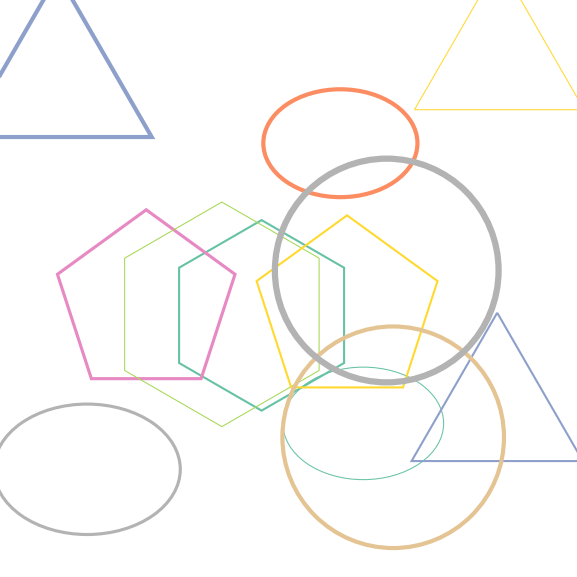[{"shape": "oval", "thickness": 0.5, "radius": 0.7, "center": [0.629, 0.266]}, {"shape": "hexagon", "thickness": 1, "radius": 0.82, "center": [0.453, 0.453]}, {"shape": "oval", "thickness": 2, "radius": 0.67, "center": [0.589, 0.751]}, {"shape": "triangle", "thickness": 1, "radius": 0.86, "center": [0.861, 0.286]}, {"shape": "triangle", "thickness": 2, "radius": 0.94, "center": [0.1, 0.856]}, {"shape": "pentagon", "thickness": 1.5, "radius": 0.81, "center": [0.253, 0.474]}, {"shape": "hexagon", "thickness": 0.5, "radius": 0.97, "center": [0.384, 0.455]}, {"shape": "pentagon", "thickness": 1, "radius": 0.82, "center": [0.601, 0.462]}, {"shape": "triangle", "thickness": 0.5, "radius": 0.85, "center": [0.865, 0.894]}, {"shape": "circle", "thickness": 2, "radius": 0.96, "center": [0.681, 0.242]}, {"shape": "circle", "thickness": 3, "radius": 0.97, "center": [0.67, 0.531]}, {"shape": "oval", "thickness": 1.5, "radius": 0.81, "center": [0.151, 0.187]}]